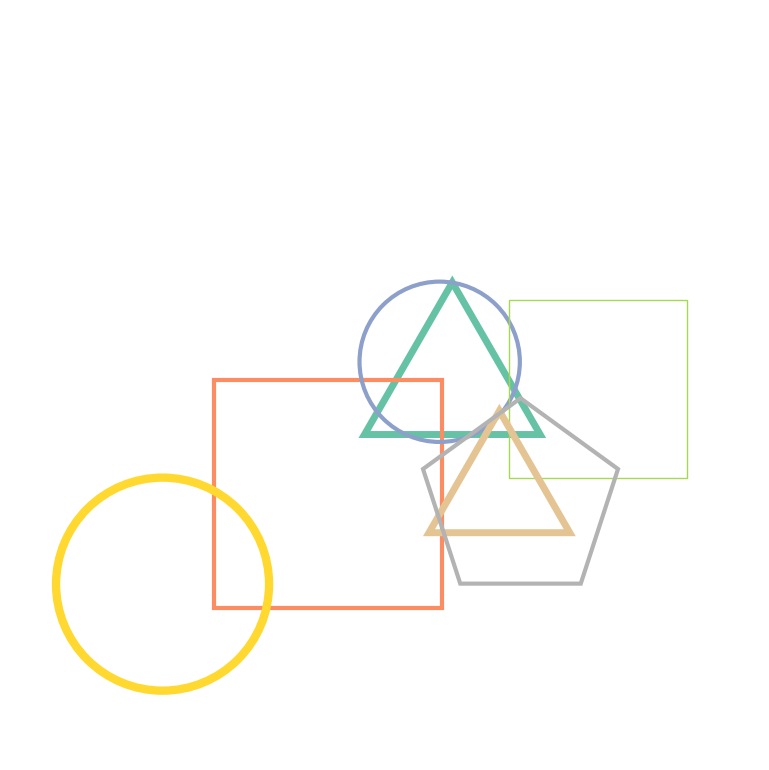[{"shape": "triangle", "thickness": 2.5, "radius": 0.66, "center": [0.587, 0.502]}, {"shape": "square", "thickness": 1.5, "radius": 0.74, "center": [0.426, 0.358]}, {"shape": "circle", "thickness": 1.5, "radius": 0.52, "center": [0.571, 0.53]}, {"shape": "square", "thickness": 0.5, "radius": 0.58, "center": [0.777, 0.495]}, {"shape": "circle", "thickness": 3, "radius": 0.69, "center": [0.211, 0.241]}, {"shape": "triangle", "thickness": 2.5, "radius": 0.53, "center": [0.649, 0.361]}, {"shape": "pentagon", "thickness": 1.5, "radius": 0.67, "center": [0.676, 0.35]}]